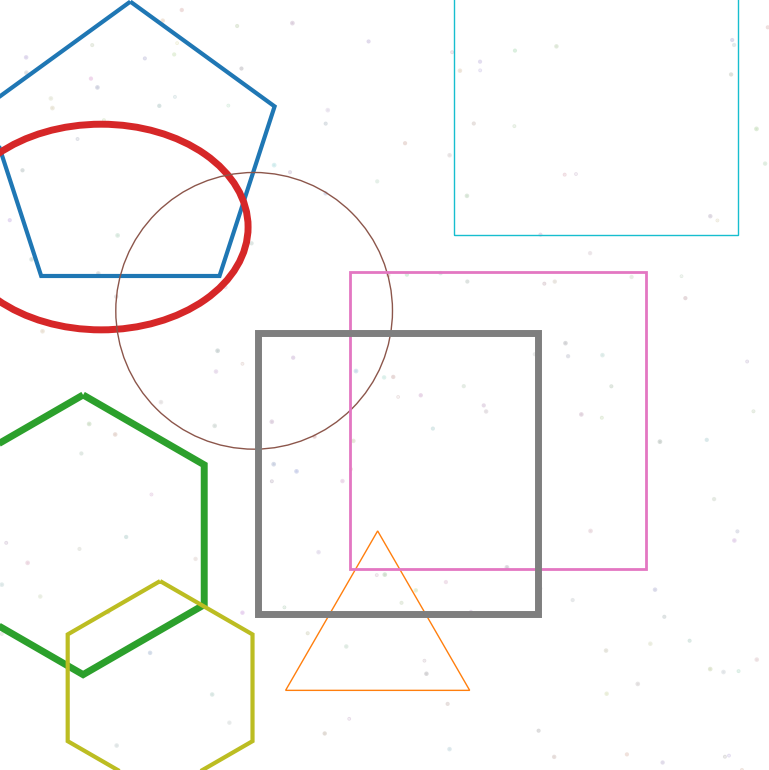[{"shape": "pentagon", "thickness": 1.5, "radius": 0.98, "center": [0.169, 0.801]}, {"shape": "triangle", "thickness": 0.5, "radius": 0.69, "center": [0.49, 0.172]}, {"shape": "hexagon", "thickness": 2.5, "radius": 0.91, "center": [0.108, 0.305]}, {"shape": "oval", "thickness": 2.5, "radius": 0.95, "center": [0.131, 0.705]}, {"shape": "circle", "thickness": 0.5, "radius": 0.9, "center": [0.33, 0.596]}, {"shape": "square", "thickness": 1, "radius": 0.96, "center": [0.646, 0.454]}, {"shape": "square", "thickness": 2.5, "radius": 0.91, "center": [0.517, 0.385]}, {"shape": "hexagon", "thickness": 1.5, "radius": 0.69, "center": [0.208, 0.107]}, {"shape": "square", "thickness": 0.5, "radius": 0.92, "center": [0.774, 0.88]}]